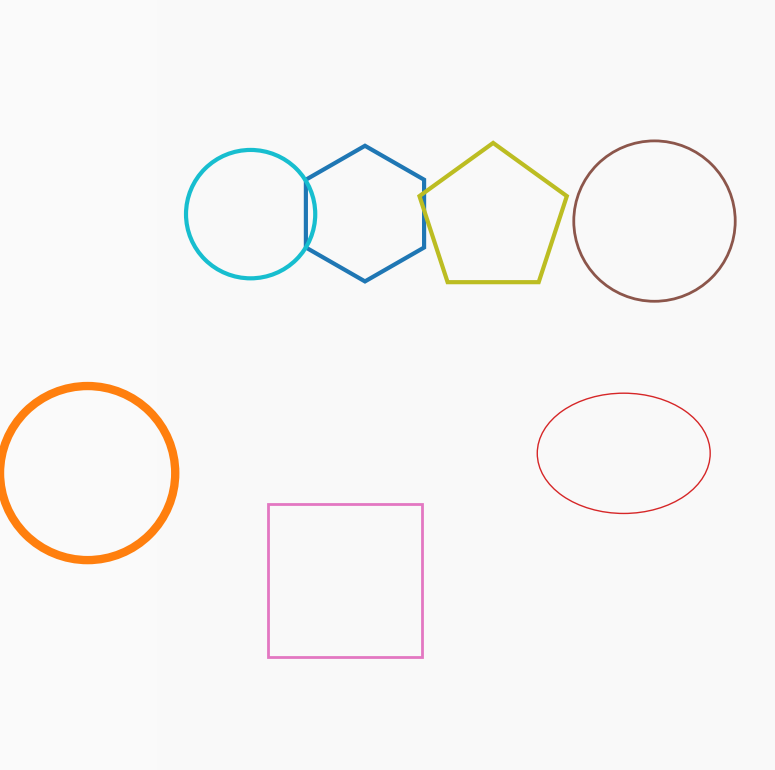[{"shape": "hexagon", "thickness": 1.5, "radius": 0.44, "center": [0.471, 0.723]}, {"shape": "circle", "thickness": 3, "radius": 0.57, "center": [0.113, 0.386]}, {"shape": "oval", "thickness": 0.5, "radius": 0.56, "center": [0.805, 0.411]}, {"shape": "circle", "thickness": 1, "radius": 0.52, "center": [0.845, 0.713]}, {"shape": "square", "thickness": 1, "radius": 0.5, "center": [0.445, 0.246]}, {"shape": "pentagon", "thickness": 1.5, "radius": 0.5, "center": [0.636, 0.714]}, {"shape": "circle", "thickness": 1.5, "radius": 0.42, "center": [0.323, 0.722]}]